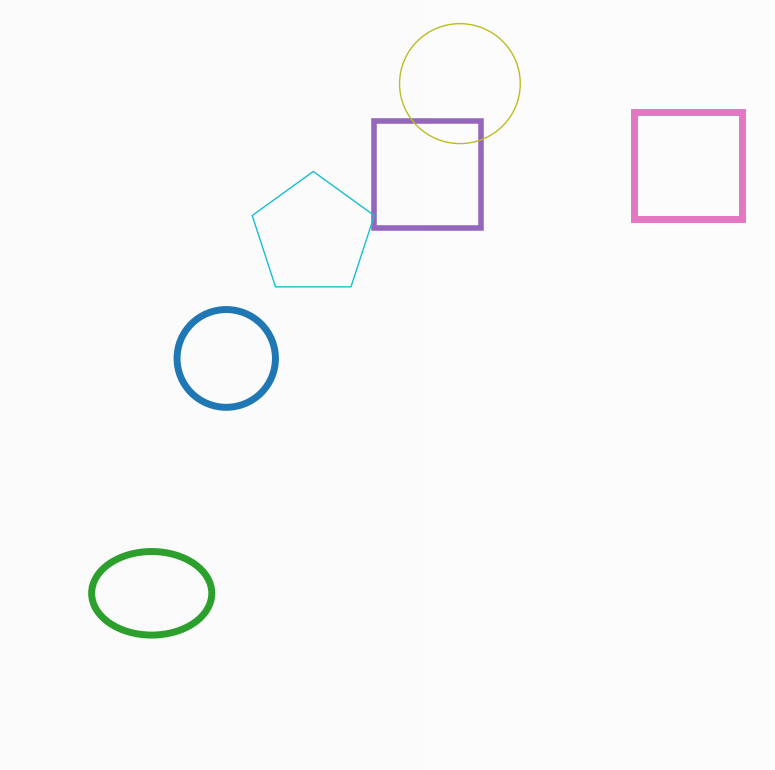[{"shape": "circle", "thickness": 2.5, "radius": 0.32, "center": [0.292, 0.535]}, {"shape": "oval", "thickness": 2.5, "radius": 0.39, "center": [0.196, 0.229]}, {"shape": "square", "thickness": 2, "radius": 0.35, "center": [0.551, 0.773]}, {"shape": "square", "thickness": 2.5, "radius": 0.35, "center": [0.888, 0.784]}, {"shape": "circle", "thickness": 0.5, "radius": 0.39, "center": [0.593, 0.891]}, {"shape": "pentagon", "thickness": 0.5, "radius": 0.41, "center": [0.404, 0.694]}]